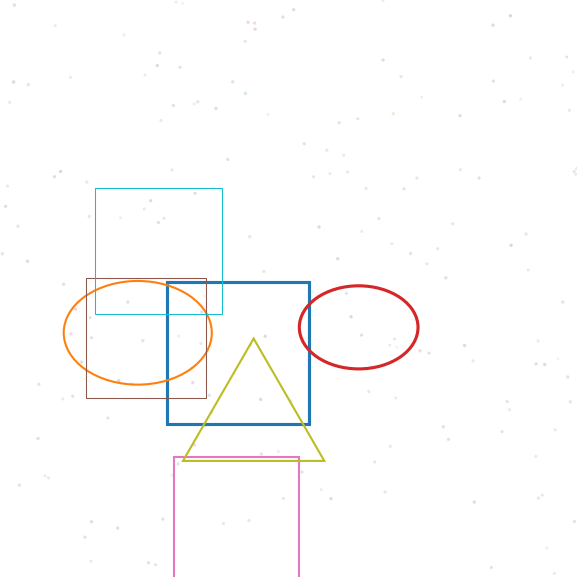[{"shape": "square", "thickness": 1.5, "radius": 0.62, "center": [0.412, 0.388]}, {"shape": "oval", "thickness": 1, "radius": 0.64, "center": [0.239, 0.423]}, {"shape": "oval", "thickness": 1.5, "radius": 0.51, "center": [0.621, 0.432]}, {"shape": "square", "thickness": 0.5, "radius": 0.52, "center": [0.253, 0.414]}, {"shape": "square", "thickness": 1, "radius": 0.54, "center": [0.41, 0.1]}, {"shape": "triangle", "thickness": 1, "radius": 0.71, "center": [0.439, 0.272]}, {"shape": "square", "thickness": 0.5, "radius": 0.55, "center": [0.274, 0.564]}]